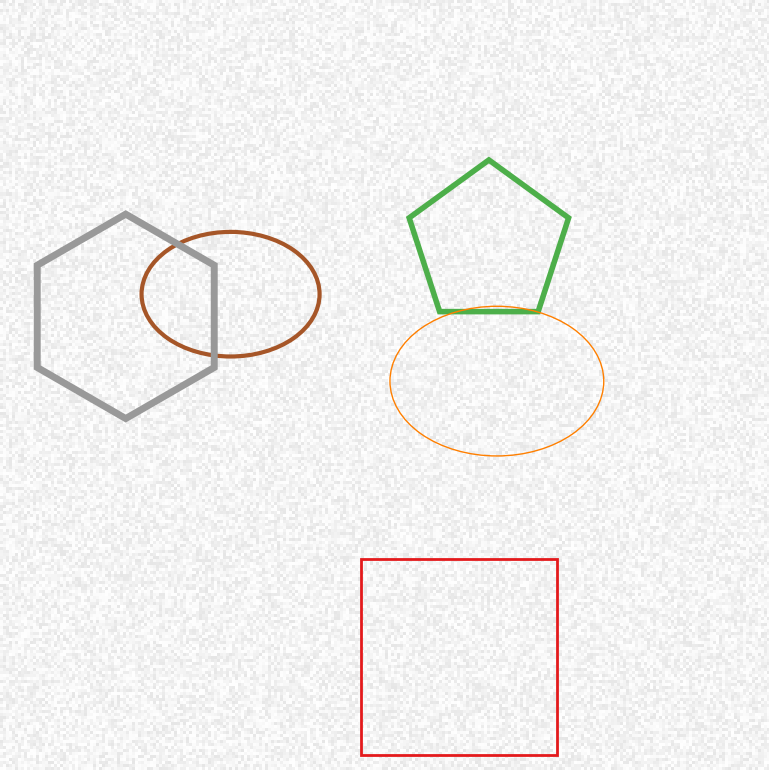[{"shape": "square", "thickness": 1, "radius": 0.64, "center": [0.596, 0.147]}, {"shape": "pentagon", "thickness": 2, "radius": 0.54, "center": [0.635, 0.683]}, {"shape": "oval", "thickness": 0.5, "radius": 0.69, "center": [0.645, 0.505]}, {"shape": "oval", "thickness": 1.5, "radius": 0.58, "center": [0.299, 0.618]}, {"shape": "hexagon", "thickness": 2.5, "radius": 0.66, "center": [0.163, 0.589]}]